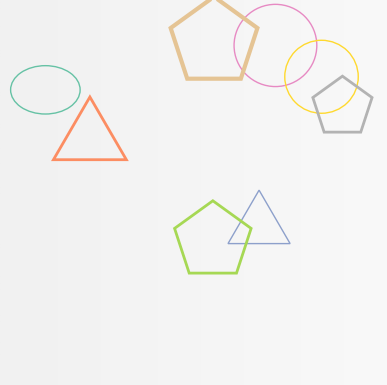[{"shape": "oval", "thickness": 1, "radius": 0.45, "center": [0.117, 0.767]}, {"shape": "triangle", "thickness": 2, "radius": 0.54, "center": [0.232, 0.639]}, {"shape": "triangle", "thickness": 1, "radius": 0.46, "center": [0.669, 0.414]}, {"shape": "circle", "thickness": 1, "radius": 0.53, "center": [0.711, 0.882]}, {"shape": "pentagon", "thickness": 2, "radius": 0.52, "center": [0.549, 0.375]}, {"shape": "circle", "thickness": 1, "radius": 0.47, "center": [0.83, 0.801]}, {"shape": "pentagon", "thickness": 3, "radius": 0.59, "center": [0.552, 0.891]}, {"shape": "pentagon", "thickness": 2, "radius": 0.4, "center": [0.884, 0.722]}]